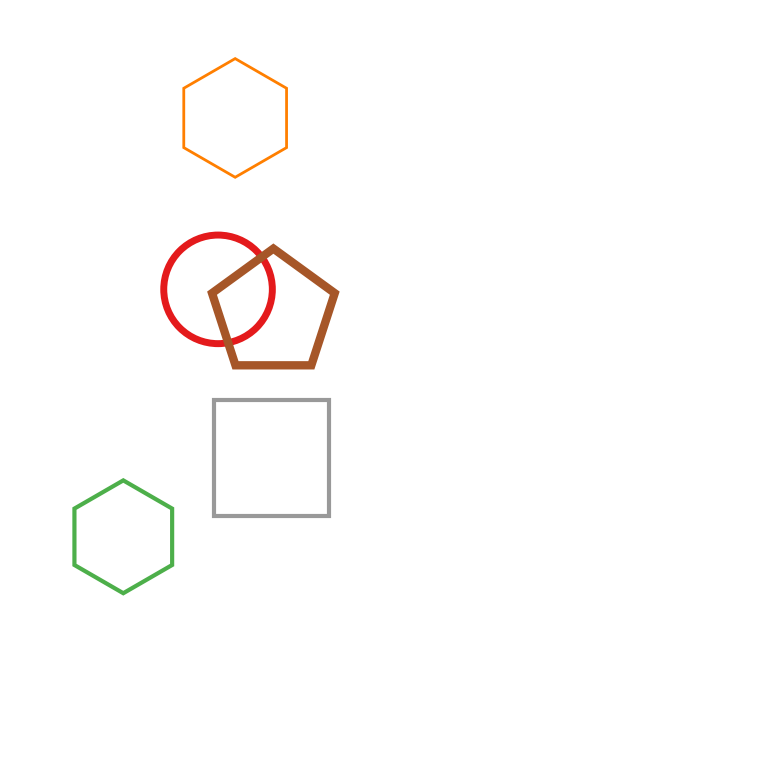[{"shape": "circle", "thickness": 2.5, "radius": 0.35, "center": [0.283, 0.624]}, {"shape": "hexagon", "thickness": 1.5, "radius": 0.37, "center": [0.16, 0.303]}, {"shape": "hexagon", "thickness": 1, "radius": 0.39, "center": [0.305, 0.847]}, {"shape": "pentagon", "thickness": 3, "radius": 0.42, "center": [0.355, 0.593]}, {"shape": "square", "thickness": 1.5, "radius": 0.37, "center": [0.353, 0.405]}]